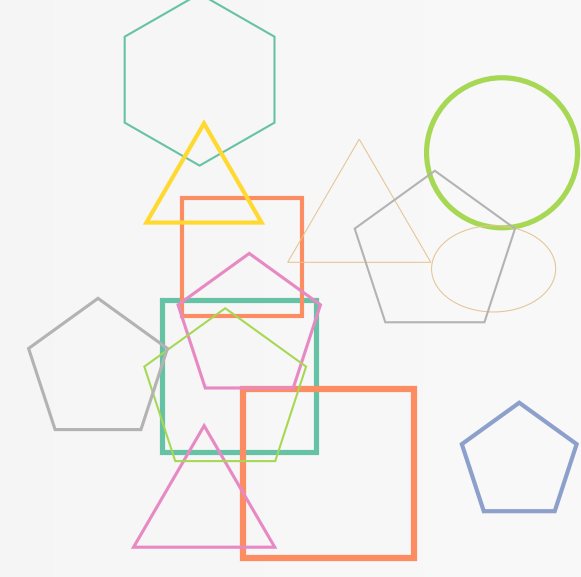[{"shape": "square", "thickness": 2.5, "radius": 0.66, "center": [0.411, 0.348]}, {"shape": "hexagon", "thickness": 1, "radius": 0.74, "center": [0.343, 0.861]}, {"shape": "square", "thickness": 2, "radius": 0.51, "center": [0.416, 0.554]}, {"shape": "square", "thickness": 3, "radius": 0.73, "center": [0.565, 0.179]}, {"shape": "pentagon", "thickness": 2, "radius": 0.52, "center": [0.893, 0.198]}, {"shape": "pentagon", "thickness": 1.5, "radius": 0.64, "center": [0.429, 0.432]}, {"shape": "triangle", "thickness": 1.5, "radius": 0.7, "center": [0.351, 0.122]}, {"shape": "circle", "thickness": 2.5, "radius": 0.65, "center": [0.864, 0.735]}, {"shape": "pentagon", "thickness": 1, "radius": 0.73, "center": [0.387, 0.319]}, {"shape": "triangle", "thickness": 2, "radius": 0.57, "center": [0.351, 0.671]}, {"shape": "oval", "thickness": 0.5, "radius": 0.53, "center": [0.849, 0.534]}, {"shape": "triangle", "thickness": 0.5, "radius": 0.71, "center": [0.618, 0.616]}, {"shape": "pentagon", "thickness": 1.5, "radius": 0.63, "center": [0.169, 0.357]}, {"shape": "pentagon", "thickness": 1, "radius": 0.73, "center": [0.748, 0.558]}]